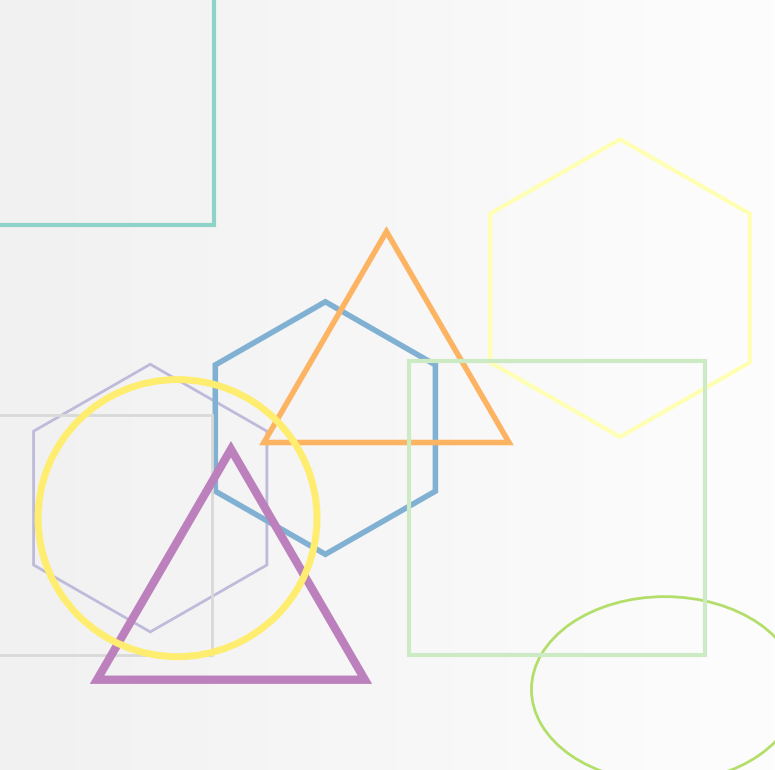[{"shape": "square", "thickness": 1.5, "radius": 0.77, "center": [0.123, 0.86]}, {"shape": "hexagon", "thickness": 1.5, "radius": 0.97, "center": [0.8, 0.626]}, {"shape": "hexagon", "thickness": 1, "radius": 0.87, "center": [0.194, 0.353]}, {"shape": "hexagon", "thickness": 2, "radius": 0.82, "center": [0.42, 0.444]}, {"shape": "triangle", "thickness": 2, "radius": 0.91, "center": [0.499, 0.517]}, {"shape": "oval", "thickness": 1, "radius": 0.86, "center": [0.858, 0.105]}, {"shape": "square", "thickness": 1, "radius": 0.78, "center": [0.117, 0.305]}, {"shape": "triangle", "thickness": 3, "radius": 1.0, "center": [0.298, 0.217]}, {"shape": "square", "thickness": 1.5, "radius": 0.96, "center": [0.719, 0.341]}, {"shape": "circle", "thickness": 2.5, "radius": 0.9, "center": [0.229, 0.327]}]